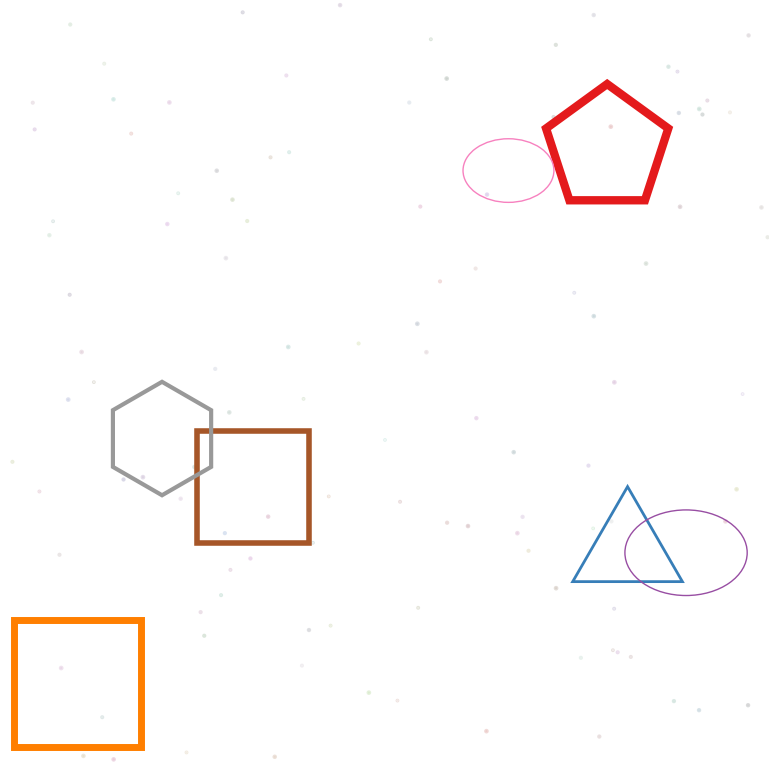[{"shape": "pentagon", "thickness": 3, "radius": 0.42, "center": [0.789, 0.807]}, {"shape": "triangle", "thickness": 1, "radius": 0.41, "center": [0.815, 0.286]}, {"shape": "oval", "thickness": 0.5, "radius": 0.4, "center": [0.891, 0.282]}, {"shape": "square", "thickness": 2.5, "radius": 0.41, "center": [0.101, 0.112]}, {"shape": "square", "thickness": 2, "radius": 0.36, "center": [0.329, 0.368]}, {"shape": "oval", "thickness": 0.5, "radius": 0.3, "center": [0.66, 0.778]}, {"shape": "hexagon", "thickness": 1.5, "radius": 0.37, "center": [0.21, 0.43]}]